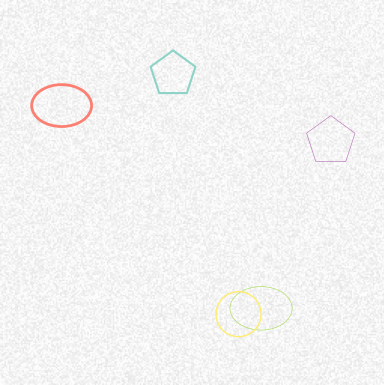[{"shape": "pentagon", "thickness": 1.5, "radius": 0.31, "center": [0.449, 0.808]}, {"shape": "oval", "thickness": 2, "radius": 0.39, "center": [0.16, 0.726]}, {"shape": "oval", "thickness": 0.5, "radius": 0.4, "center": [0.678, 0.199]}, {"shape": "pentagon", "thickness": 0.5, "radius": 0.33, "center": [0.859, 0.634]}, {"shape": "circle", "thickness": 1, "radius": 0.29, "center": [0.62, 0.184]}]